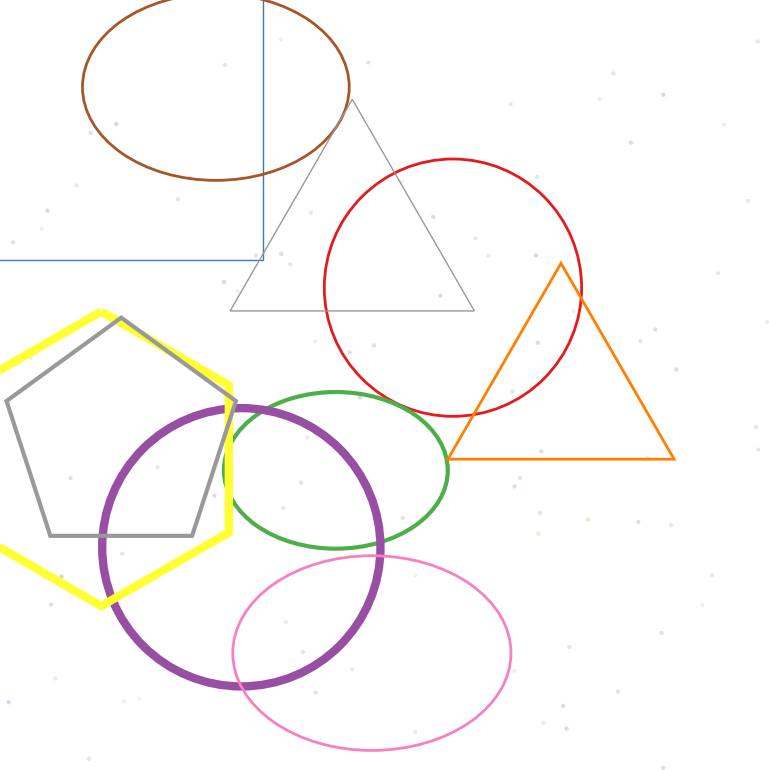[{"shape": "circle", "thickness": 1, "radius": 0.84, "center": [0.588, 0.626]}, {"shape": "square", "thickness": 0.5, "radius": 0.99, "center": [0.142, 0.861]}, {"shape": "oval", "thickness": 1.5, "radius": 0.73, "center": [0.436, 0.389]}, {"shape": "circle", "thickness": 3, "radius": 0.9, "center": [0.313, 0.289]}, {"shape": "triangle", "thickness": 1, "radius": 0.85, "center": [0.729, 0.488]}, {"shape": "hexagon", "thickness": 3, "radius": 0.96, "center": [0.132, 0.404]}, {"shape": "oval", "thickness": 1, "radius": 0.87, "center": [0.28, 0.887]}, {"shape": "oval", "thickness": 1, "radius": 0.9, "center": [0.483, 0.152]}, {"shape": "pentagon", "thickness": 1.5, "radius": 0.78, "center": [0.157, 0.431]}, {"shape": "triangle", "thickness": 0.5, "radius": 0.92, "center": [0.457, 0.688]}]